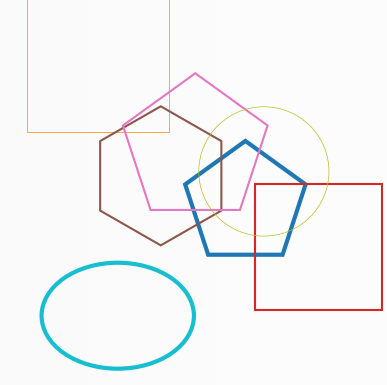[{"shape": "pentagon", "thickness": 3, "radius": 0.82, "center": [0.633, 0.471]}, {"shape": "square", "thickness": 0.5, "radius": 0.92, "center": [0.254, 0.841]}, {"shape": "square", "thickness": 1.5, "radius": 0.82, "center": [0.822, 0.358]}, {"shape": "hexagon", "thickness": 1.5, "radius": 0.9, "center": [0.415, 0.543]}, {"shape": "pentagon", "thickness": 1.5, "radius": 0.98, "center": [0.504, 0.613]}, {"shape": "circle", "thickness": 0.5, "radius": 0.84, "center": [0.681, 0.555]}, {"shape": "oval", "thickness": 3, "radius": 0.98, "center": [0.304, 0.18]}]